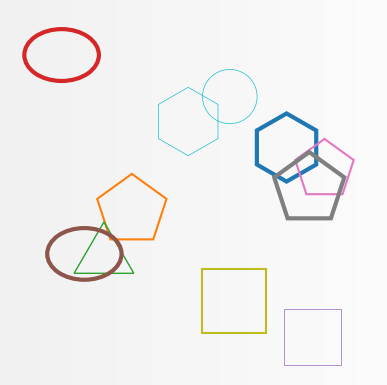[{"shape": "hexagon", "thickness": 3, "radius": 0.44, "center": [0.739, 0.617]}, {"shape": "pentagon", "thickness": 1.5, "radius": 0.47, "center": [0.34, 0.454]}, {"shape": "triangle", "thickness": 1, "radius": 0.44, "center": [0.268, 0.335]}, {"shape": "oval", "thickness": 3, "radius": 0.48, "center": [0.159, 0.857]}, {"shape": "square", "thickness": 0.5, "radius": 0.37, "center": [0.807, 0.124]}, {"shape": "oval", "thickness": 3, "radius": 0.48, "center": [0.218, 0.34]}, {"shape": "pentagon", "thickness": 1.5, "radius": 0.4, "center": [0.837, 0.56]}, {"shape": "pentagon", "thickness": 3, "radius": 0.48, "center": [0.798, 0.51]}, {"shape": "square", "thickness": 1.5, "radius": 0.41, "center": [0.605, 0.219]}, {"shape": "hexagon", "thickness": 0.5, "radius": 0.44, "center": [0.486, 0.684]}, {"shape": "circle", "thickness": 0.5, "radius": 0.35, "center": [0.593, 0.749]}]